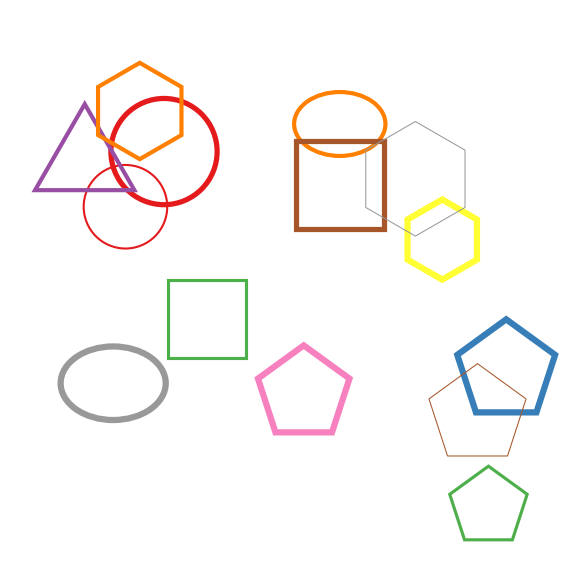[{"shape": "circle", "thickness": 2.5, "radius": 0.46, "center": [0.284, 0.737]}, {"shape": "circle", "thickness": 1, "radius": 0.36, "center": [0.217, 0.641]}, {"shape": "pentagon", "thickness": 3, "radius": 0.45, "center": [0.877, 0.357]}, {"shape": "pentagon", "thickness": 1.5, "radius": 0.35, "center": [0.846, 0.121]}, {"shape": "square", "thickness": 1.5, "radius": 0.34, "center": [0.358, 0.447]}, {"shape": "triangle", "thickness": 2, "radius": 0.5, "center": [0.147, 0.72]}, {"shape": "oval", "thickness": 2, "radius": 0.4, "center": [0.588, 0.784]}, {"shape": "hexagon", "thickness": 2, "radius": 0.42, "center": [0.242, 0.807]}, {"shape": "hexagon", "thickness": 3, "radius": 0.35, "center": [0.766, 0.584]}, {"shape": "pentagon", "thickness": 0.5, "radius": 0.44, "center": [0.827, 0.281]}, {"shape": "square", "thickness": 2.5, "radius": 0.38, "center": [0.589, 0.679]}, {"shape": "pentagon", "thickness": 3, "radius": 0.42, "center": [0.526, 0.318]}, {"shape": "hexagon", "thickness": 0.5, "radius": 0.5, "center": [0.719, 0.69]}, {"shape": "oval", "thickness": 3, "radius": 0.46, "center": [0.196, 0.336]}]